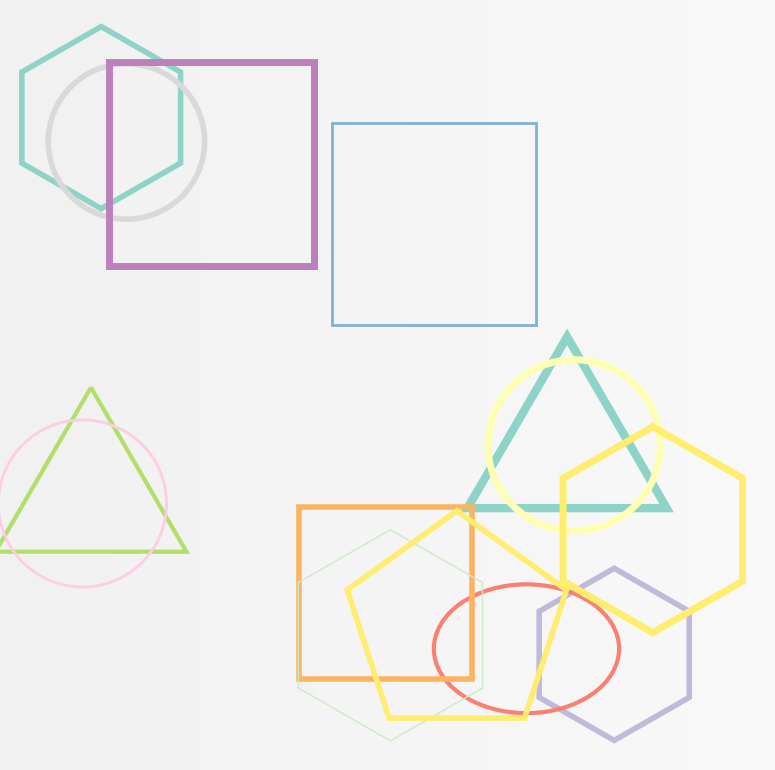[{"shape": "hexagon", "thickness": 2, "radius": 0.59, "center": [0.131, 0.847]}, {"shape": "triangle", "thickness": 3, "radius": 0.74, "center": [0.732, 0.414]}, {"shape": "circle", "thickness": 2.5, "radius": 0.56, "center": [0.741, 0.422]}, {"shape": "hexagon", "thickness": 2, "radius": 0.56, "center": [0.793, 0.15]}, {"shape": "oval", "thickness": 1.5, "radius": 0.6, "center": [0.679, 0.157]}, {"shape": "square", "thickness": 1, "radius": 0.66, "center": [0.56, 0.709]}, {"shape": "square", "thickness": 2, "radius": 0.56, "center": [0.497, 0.23]}, {"shape": "triangle", "thickness": 1.5, "radius": 0.71, "center": [0.117, 0.355]}, {"shape": "circle", "thickness": 1, "radius": 0.54, "center": [0.106, 0.346]}, {"shape": "circle", "thickness": 2, "radius": 0.5, "center": [0.163, 0.816]}, {"shape": "square", "thickness": 2.5, "radius": 0.66, "center": [0.273, 0.787]}, {"shape": "hexagon", "thickness": 0.5, "radius": 0.69, "center": [0.504, 0.175]}, {"shape": "hexagon", "thickness": 2.5, "radius": 0.67, "center": [0.842, 0.312]}, {"shape": "pentagon", "thickness": 2, "radius": 0.74, "center": [0.589, 0.188]}]